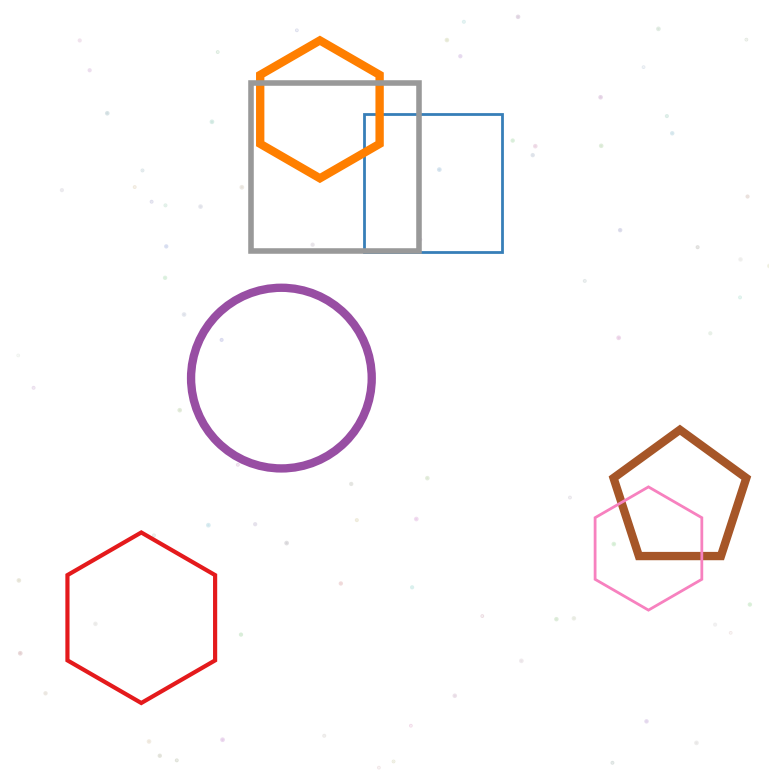[{"shape": "hexagon", "thickness": 1.5, "radius": 0.55, "center": [0.183, 0.198]}, {"shape": "square", "thickness": 1, "radius": 0.45, "center": [0.562, 0.763]}, {"shape": "circle", "thickness": 3, "radius": 0.59, "center": [0.365, 0.509]}, {"shape": "hexagon", "thickness": 3, "radius": 0.45, "center": [0.415, 0.858]}, {"shape": "pentagon", "thickness": 3, "radius": 0.45, "center": [0.883, 0.351]}, {"shape": "hexagon", "thickness": 1, "radius": 0.4, "center": [0.842, 0.288]}, {"shape": "square", "thickness": 2, "radius": 0.54, "center": [0.435, 0.783]}]